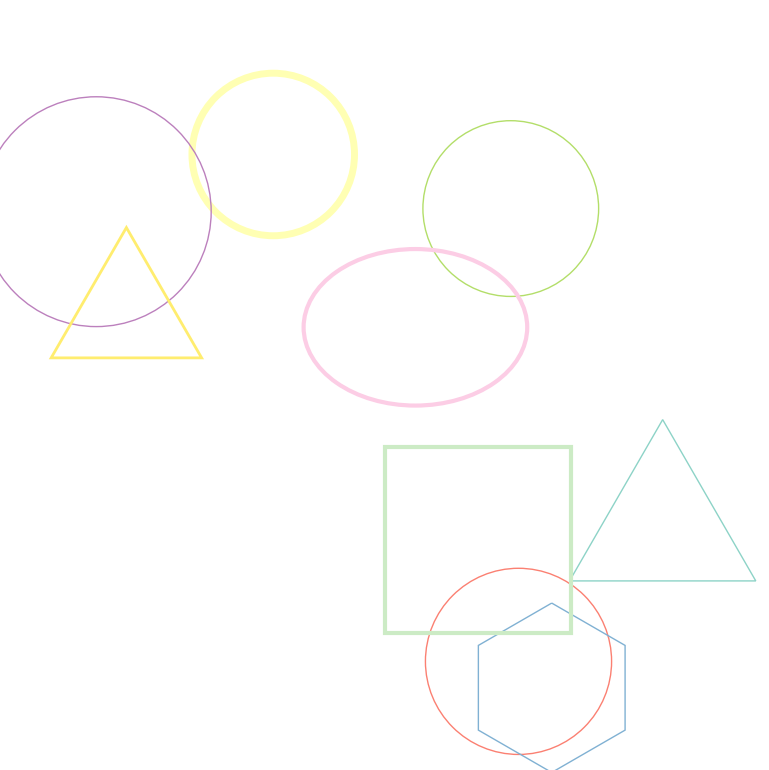[{"shape": "triangle", "thickness": 0.5, "radius": 0.7, "center": [0.861, 0.315]}, {"shape": "circle", "thickness": 2.5, "radius": 0.53, "center": [0.355, 0.799]}, {"shape": "circle", "thickness": 0.5, "radius": 0.6, "center": [0.673, 0.141]}, {"shape": "hexagon", "thickness": 0.5, "radius": 0.55, "center": [0.717, 0.107]}, {"shape": "circle", "thickness": 0.5, "radius": 0.57, "center": [0.663, 0.729]}, {"shape": "oval", "thickness": 1.5, "radius": 0.73, "center": [0.54, 0.575]}, {"shape": "circle", "thickness": 0.5, "radius": 0.75, "center": [0.125, 0.725]}, {"shape": "square", "thickness": 1.5, "radius": 0.6, "center": [0.621, 0.299]}, {"shape": "triangle", "thickness": 1, "radius": 0.56, "center": [0.164, 0.592]}]